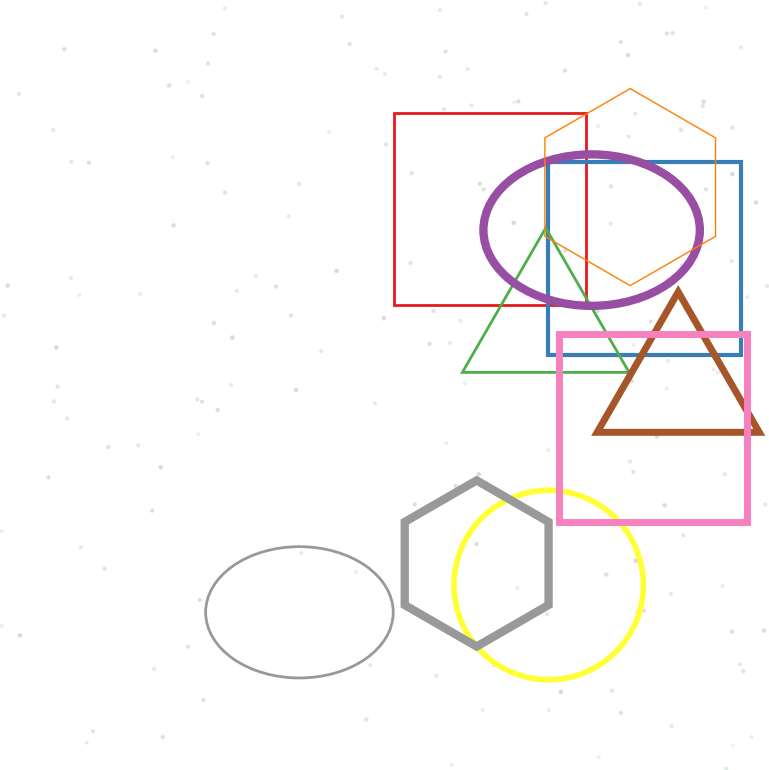[{"shape": "square", "thickness": 1, "radius": 0.62, "center": [0.637, 0.729]}, {"shape": "square", "thickness": 1.5, "radius": 0.63, "center": [0.837, 0.664]}, {"shape": "triangle", "thickness": 1, "radius": 0.63, "center": [0.709, 0.579]}, {"shape": "oval", "thickness": 3, "radius": 0.7, "center": [0.768, 0.701]}, {"shape": "hexagon", "thickness": 0.5, "radius": 0.64, "center": [0.818, 0.757]}, {"shape": "circle", "thickness": 2, "radius": 0.62, "center": [0.713, 0.24]}, {"shape": "triangle", "thickness": 2.5, "radius": 0.61, "center": [0.881, 0.499]}, {"shape": "square", "thickness": 2.5, "radius": 0.61, "center": [0.848, 0.444]}, {"shape": "hexagon", "thickness": 3, "radius": 0.54, "center": [0.619, 0.268]}, {"shape": "oval", "thickness": 1, "radius": 0.61, "center": [0.389, 0.205]}]